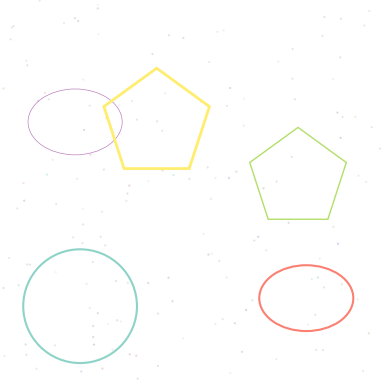[{"shape": "circle", "thickness": 1.5, "radius": 0.74, "center": [0.208, 0.205]}, {"shape": "oval", "thickness": 1.5, "radius": 0.61, "center": [0.796, 0.226]}, {"shape": "pentagon", "thickness": 1, "radius": 0.66, "center": [0.774, 0.537]}, {"shape": "oval", "thickness": 0.5, "radius": 0.61, "center": [0.195, 0.683]}, {"shape": "pentagon", "thickness": 2, "radius": 0.72, "center": [0.407, 0.679]}]